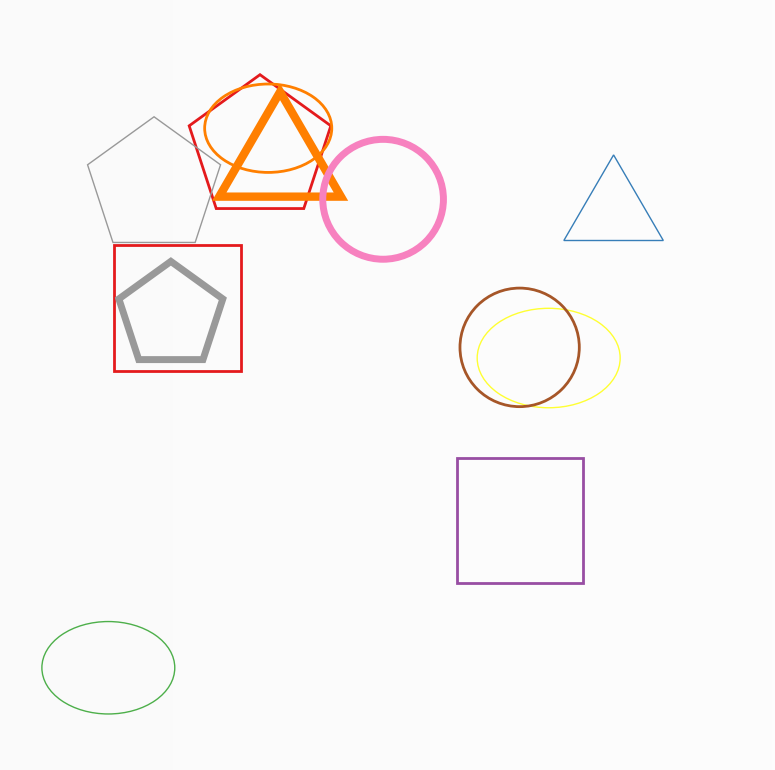[{"shape": "pentagon", "thickness": 1, "radius": 0.48, "center": [0.335, 0.807]}, {"shape": "square", "thickness": 1, "radius": 0.41, "center": [0.229, 0.6]}, {"shape": "triangle", "thickness": 0.5, "radius": 0.37, "center": [0.792, 0.725]}, {"shape": "oval", "thickness": 0.5, "radius": 0.43, "center": [0.14, 0.133]}, {"shape": "square", "thickness": 1, "radius": 0.41, "center": [0.671, 0.324]}, {"shape": "triangle", "thickness": 3, "radius": 0.45, "center": [0.361, 0.79]}, {"shape": "oval", "thickness": 1, "radius": 0.41, "center": [0.346, 0.833]}, {"shape": "oval", "thickness": 0.5, "radius": 0.46, "center": [0.708, 0.535]}, {"shape": "circle", "thickness": 1, "radius": 0.38, "center": [0.671, 0.549]}, {"shape": "circle", "thickness": 2.5, "radius": 0.39, "center": [0.494, 0.741]}, {"shape": "pentagon", "thickness": 0.5, "radius": 0.45, "center": [0.199, 0.758]}, {"shape": "pentagon", "thickness": 2.5, "radius": 0.35, "center": [0.22, 0.59]}]